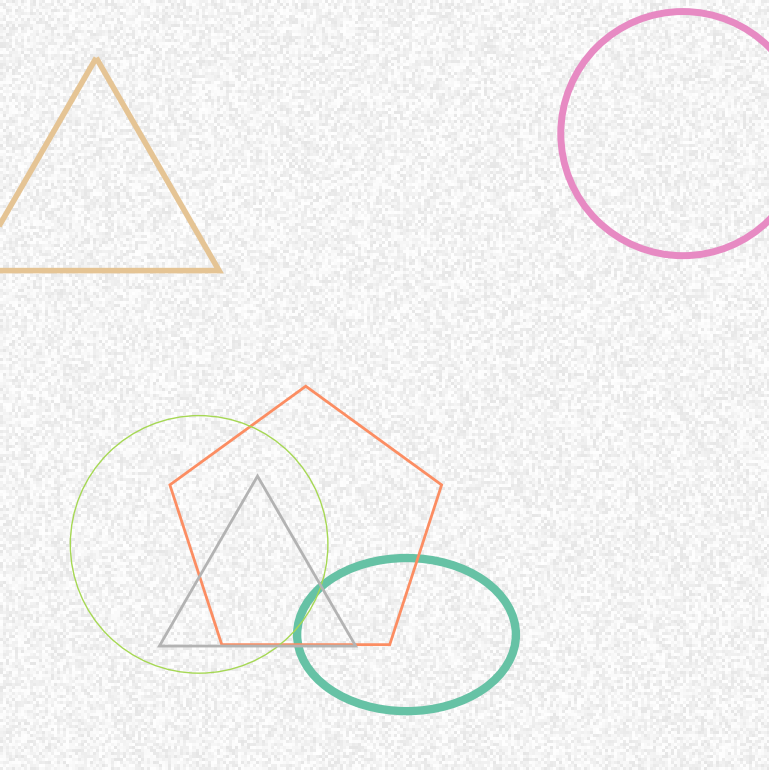[{"shape": "oval", "thickness": 3, "radius": 0.71, "center": [0.528, 0.176]}, {"shape": "pentagon", "thickness": 1, "radius": 0.93, "center": [0.397, 0.313]}, {"shape": "circle", "thickness": 2.5, "radius": 0.79, "center": [0.887, 0.826]}, {"shape": "circle", "thickness": 0.5, "radius": 0.84, "center": [0.259, 0.293]}, {"shape": "triangle", "thickness": 2, "radius": 0.92, "center": [0.125, 0.741]}, {"shape": "triangle", "thickness": 1, "radius": 0.74, "center": [0.334, 0.235]}]